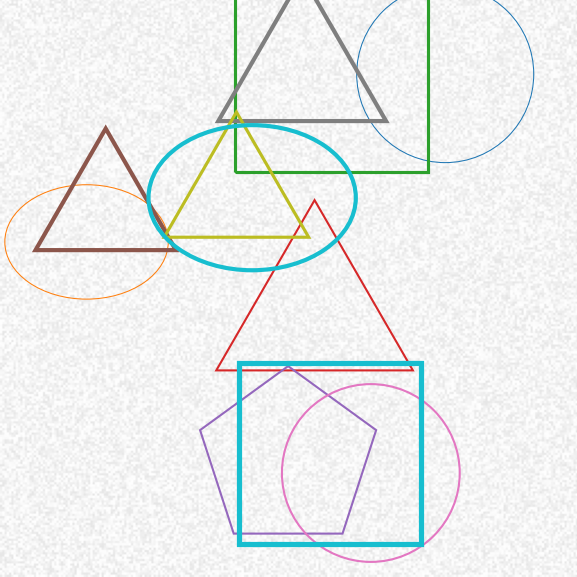[{"shape": "circle", "thickness": 0.5, "radius": 0.77, "center": [0.771, 0.871]}, {"shape": "oval", "thickness": 0.5, "radius": 0.71, "center": [0.15, 0.58]}, {"shape": "square", "thickness": 1.5, "radius": 0.84, "center": [0.574, 0.869]}, {"shape": "triangle", "thickness": 1, "radius": 0.98, "center": [0.545, 0.456]}, {"shape": "pentagon", "thickness": 1, "radius": 0.8, "center": [0.499, 0.205]}, {"shape": "triangle", "thickness": 2, "radius": 0.7, "center": [0.183, 0.636]}, {"shape": "circle", "thickness": 1, "radius": 0.77, "center": [0.642, 0.18]}, {"shape": "triangle", "thickness": 2, "radius": 0.84, "center": [0.523, 0.873]}, {"shape": "triangle", "thickness": 1.5, "radius": 0.72, "center": [0.409, 0.661]}, {"shape": "square", "thickness": 2.5, "radius": 0.79, "center": [0.571, 0.214]}, {"shape": "oval", "thickness": 2, "radius": 0.9, "center": [0.437, 0.657]}]